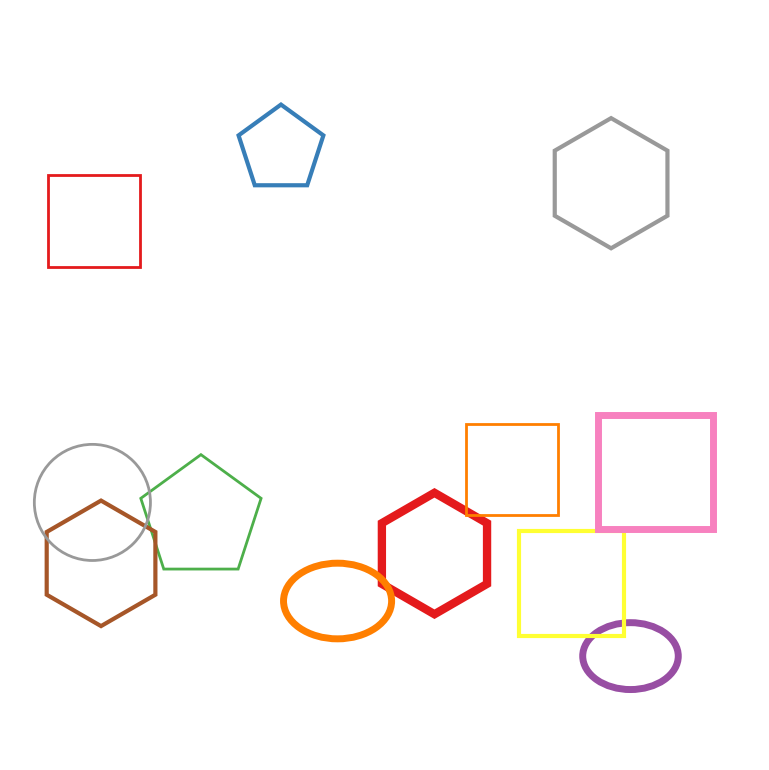[{"shape": "hexagon", "thickness": 3, "radius": 0.39, "center": [0.564, 0.281]}, {"shape": "square", "thickness": 1, "radius": 0.3, "center": [0.123, 0.714]}, {"shape": "pentagon", "thickness": 1.5, "radius": 0.29, "center": [0.365, 0.806]}, {"shape": "pentagon", "thickness": 1, "radius": 0.41, "center": [0.261, 0.327]}, {"shape": "oval", "thickness": 2.5, "radius": 0.31, "center": [0.819, 0.148]}, {"shape": "oval", "thickness": 2.5, "radius": 0.35, "center": [0.438, 0.219]}, {"shape": "square", "thickness": 1, "radius": 0.3, "center": [0.665, 0.39]}, {"shape": "square", "thickness": 1.5, "radius": 0.34, "center": [0.742, 0.243]}, {"shape": "hexagon", "thickness": 1.5, "radius": 0.41, "center": [0.131, 0.268]}, {"shape": "square", "thickness": 2.5, "radius": 0.37, "center": [0.851, 0.387]}, {"shape": "circle", "thickness": 1, "radius": 0.38, "center": [0.12, 0.347]}, {"shape": "hexagon", "thickness": 1.5, "radius": 0.42, "center": [0.794, 0.762]}]